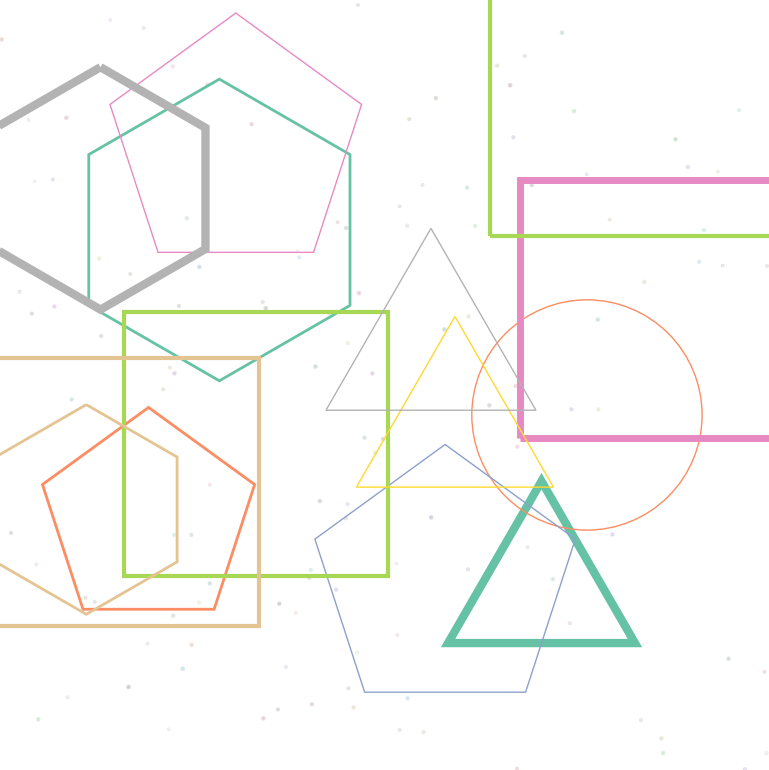[{"shape": "triangle", "thickness": 3, "radius": 0.7, "center": [0.703, 0.235]}, {"shape": "hexagon", "thickness": 1, "radius": 0.98, "center": [0.285, 0.701]}, {"shape": "pentagon", "thickness": 1, "radius": 0.72, "center": [0.193, 0.326]}, {"shape": "circle", "thickness": 0.5, "radius": 0.75, "center": [0.762, 0.461]}, {"shape": "pentagon", "thickness": 0.5, "radius": 0.89, "center": [0.578, 0.245]}, {"shape": "square", "thickness": 2.5, "radius": 0.84, "center": [0.843, 0.599]}, {"shape": "pentagon", "thickness": 0.5, "radius": 0.86, "center": [0.306, 0.811]}, {"shape": "square", "thickness": 1.5, "radius": 1.0, "center": [0.836, 0.893]}, {"shape": "square", "thickness": 1.5, "radius": 0.86, "center": [0.332, 0.423]}, {"shape": "triangle", "thickness": 0.5, "radius": 0.74, "center": [0.591, 0.441]}, {"shape": "hexagon", "thickness": 1, "radius": 0.68, "center": [0.112, 0.338]}, {"shape": "square", "thickness": 1.5, "radius": 0.87, "center": [0.162, 0.361]}, {"shape": "hexagon", "thickness": 3, "radius": 0.79, "center": [0.13, 0.755]}, {"shape": "triangle", "thickness": 0.5, "radius": 0.79, "center": [0.56, 0.546]}]